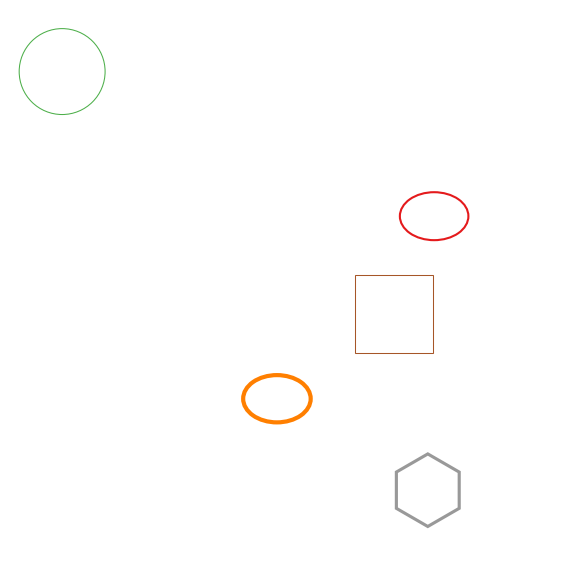[{"shape": "oval", "thickness": 1, "radius": 0.3, "center": [0.752, 0.625]}, {"shape": "circle", "thickness": 0.5, "radius": 0.37, "center": [0.108, 0.875]}, {"shape": "oval", "thickness": 2, "radius": 0.29, "center": [0.48, 0.309]}, {"shape": "square", "thickness": 0.5, "radius": 0.34, "center": [0.683, 0.456]}, {"shape": "hexagon", "thickness": 1.5, "radius": 0.31, "center": [0.741, 0.15]}]